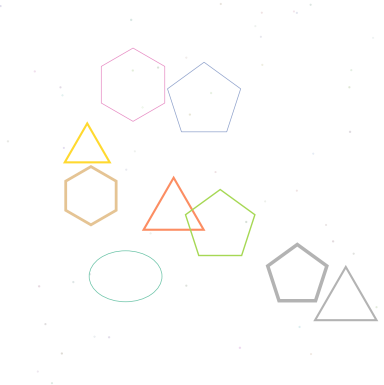[{"shape": "oval", "thickness": 0.5, "radius": 0.47, "center": [0.326, 0.282]}, {"shape": "triangle", "thickness": 1.5, "radius": 0.45, "center": [0.451, 0.448]}, {"shape": "pentagon", "thickness": 0.5, "radius": 0.5, "center": [0.53, 0.738]}, {"shape": "hexagon", "thickness": 0.5, "radius": 0.48, "center": [0.346, 0.78]}, {"shape": "pentagon", "thickness": 1, "radius": 0.47, "center": [0.572, 0.413]}, {"shape": "triangle", "thickness": 1.5, "radius": 0.34, "center": [0.227, 0.612]}, {"shape": "hexagon", "thickness": 2, "radius": 0.38, "center": [0.236, 0.492]}, {"shape": "pentagon", "thickness": 2.5, "radius": 0.4, "center": [0.772, 0.284]}, {"shape": "triangle", "thickness": 1.5, "radius": 0.46, "center": [0.898, 0.214]}]